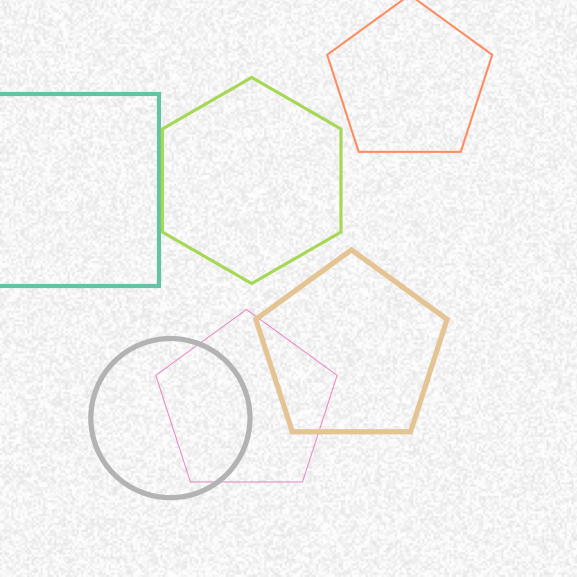[{"shape": "square", "thickness": 2, "radius": 0.83, "center": [0.11, 0.67]}, {"shape": "pentagon", "thickness": 1, "radius": 0.75, "center": [0.709, 0.858]}, {"shape": "pentagon", "thickness": 0.5, "radius": 0.83, "center": [0.427, 0.298]}, {"shape": "hexagon", "thickness": 1.5, "radius": 0.89, "center": [0.436, 0.687]}, {"shape": "pentagon", "thickness": 2.5, "radius": 0.87, "center": [0.609, 0.392]}, {"shape": "circle", "thickness": 2.5, "radius": 0.69, "center": [0.295, 0.275]}]